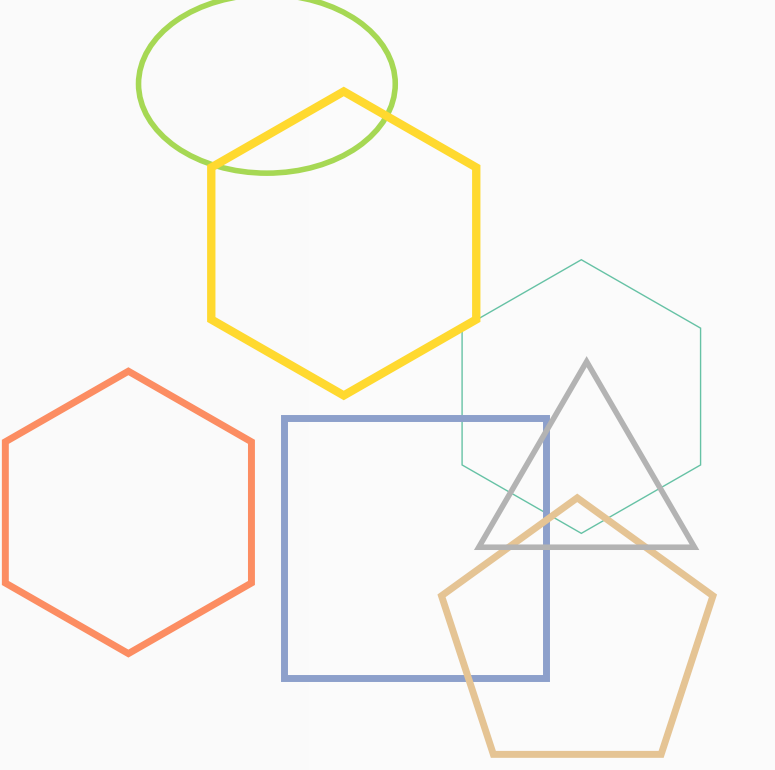[{"shape": "hexagon", "thickness": 0.5, "radius": 0.89, "center": [0.75, 0.485]}, {"shape": "hexagon", "thickness": 2.5, "radius": 0.92, "center": [0.166, 0.335]}, {"shape": "square", "thickness": 2.5, "radius": 0.84, "center": [0.535, 0.288]}, {"shape": "oval", "thickness": 2, "radius": 0.83, "center": [0.344, 0.891]}, {"shape": "hexagon", "thickness": 3, "radius": 0.99, "center": [0.444, 0.684]}, {"shape": "pentagon", "thickness": 2.5, "radius": 0.92, "center": [0.745, 0.169]}, {"shape": "triangle", "thickness": 2, "radius": 0.8, "center": [0.757, 0.37]}]